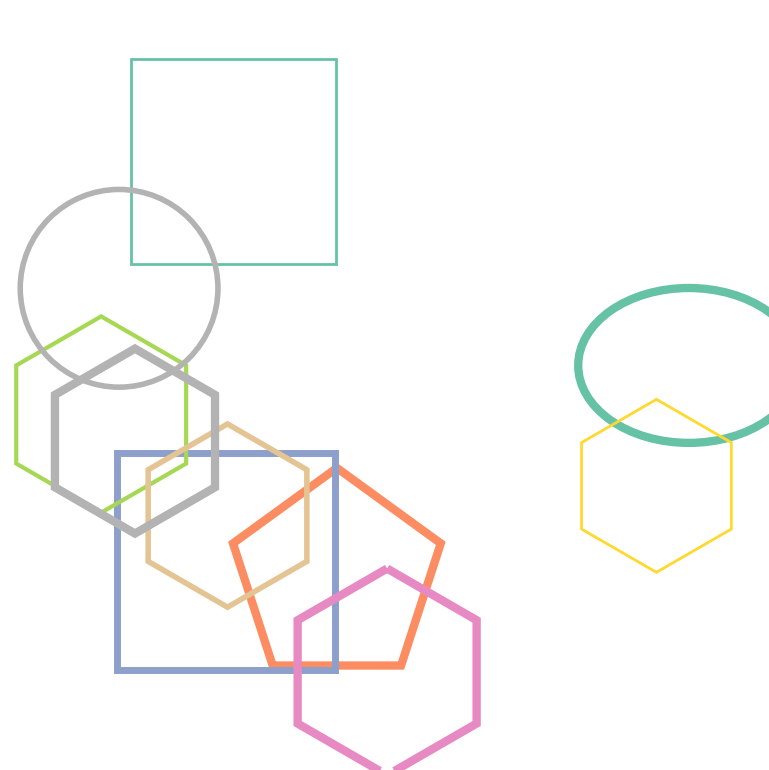[{"shape": "oval", "thickness": 3, "radius": 0.72, "center": [0.895, 0.525]}, {"shape": "square", "thickness": 1, "radius": 0.67, "center": [0.304, 0.79]}, {"shape": "pentagon", "thickness": 3, "radius": 0.71, "center": [0.438, 0.25]}, {"shape": "square", "thickness": 2.5, "radius": 0.71, "center": [0.293, 0.271]}, {"shape": "hexagon", "thickness": 3, "radius": 0.67, "center": [0.503, 0.127]}, {"shape": "hexagon", "thickness": 1.5, "radius": 0.64, "center": [0.131, 0.462]}, {"shape": "hexagon", "thickness": 1, "radius": 0.56, "center": [0.853, 0.369]}, {"shape": "hexagon", "thickness": 2, "radius": 0.59, "center": [0.295, 0.33]}, {"shape": "hexagon", "thickness": 3, "radius": 0.6, "center": [0.175, 0.427]}, {"shape": "circle", "thickness": 2, "radius": 0.64, "center": [0.155, 0.626]}]